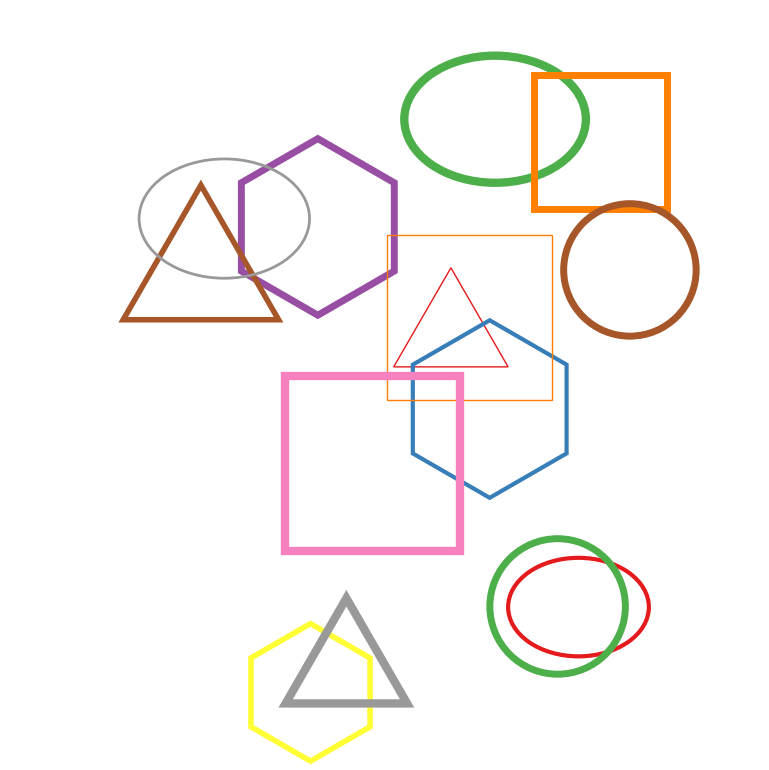[{"shape": "oval", "thickness": 1.5, "radius": 0.46, "center": [0.751, 0.212]}, {"shape": "triangle", "thickness": 0.5, "radius": 0.43, "center": [0.586, 0.566]}, {"shape": "hexagon", "thickness": 1.5, "radius": 0.58, "center": [0.636, 0.469]}, {"shape": "oval", "thickness": 3, "radius": 0.59, "center": [0.643, 0.845]}, {"shape": "circle", "thickness": 2.5, "radius": 0.44, "center": [0.724, 0.212]}, {"shape": "hexagon", "thickness": 2.5, "radius": 0.57, "center": [0.413, 0.705]}, {"shape": "square", "thickness": 0.5, "radius": 0.54, "center": [0.61, 0.588]}, {"shape": "square", "thickness": 2.5, "radius": 0.43, "center": [0.78, 0.815]}, {"shape": "hexagon", "thickness": 2, "radius": 0.45, "center": [0.403, 0.101]}, {"shape": "circle", "thickness": 2.5, "radius": 0.43, "center": [0.818, 0.649]}, {"shape": "triangle", "thickness": 2, "radius": 0.58, "center": [0.261, 0.643]}, {"shape": "square", "thickness": 3, "radius": 0.57, "center": [0.484, 0.398]}, {"shape": "triangle", "thickness": 3, "radius": 0.46, "center": [0.45, 0.132]}, {"shape": "oval", "thickness": 1, "radius": 0.55, "center": [0.291, 0.716]}]